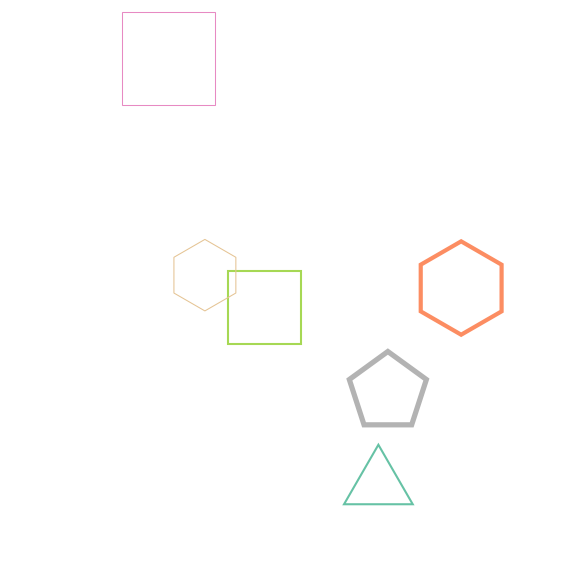[{"shape": "triangle", "thickness": 1, "radius": 0.34, "center": [0.655, 0.16]}, {"shape": "hexagon", "thickness": 2, "radius": 0.4, "center": [0.799, 0.5]}, {"shape": "square", "thickness": 0.5, "radius": 0.4, "center": [0.292, 0.898]}, {"shape": "square", "thickness": 1, "radius": 0.32, "center": [0.458, 0.467]}, {"shape": "hexagon", "thickness": 0.5, "radius": 0.31, "center": [0.355, 0.523]}, {"shape": "pentagon", "thickness": 2.5, "radius": 0.35, "center": [0.672, 0.32]}]